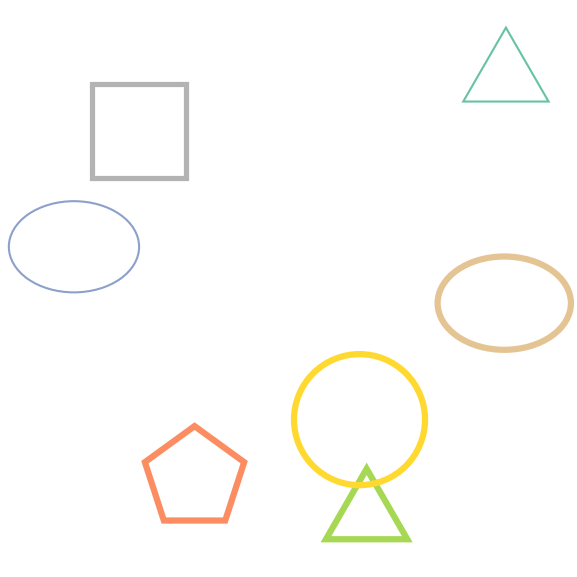[{"shape": "triangle", "thickness": 1, "radius": 0.43, "center": [0.876, 0.866]}, {"shape": "pentagon", "thickness": 3, "radius": 0.45, "center": [0.337, 0.171]}, {"shape": "oval", "thickness": 1, "radius": 0.56, "center": [0.128, 0.572]}, {"shape": "triangle", "thickness": 3, "radius": 0.41, "center": [0.635, 0.106]}, {"shape": "circle", "thickness": 3, "radius": 0.57, "center": [0.623, 0.272]}, {"shape": "oval", "thickness": 3, "radius": 0.58, "center": [0.873, 0.474]}, {"shape": "square", "thickness": 2.5, "radius": 0.41, "center": [0.241, 0.772]}]